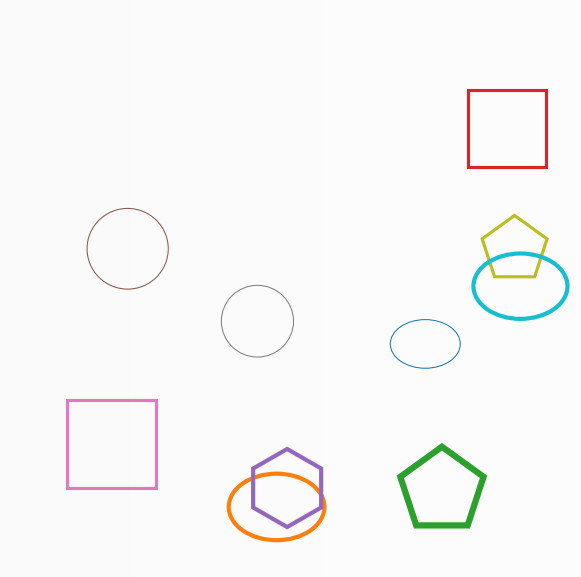[{"shape": "oval", "thickness": 0.5, "radius": 0.3, "center": [0.732, 0.404]}, {"shape": "oval", "thickness": 2, "radius": 0.41, "center": [0.476, 0.121]}, {"shape": "pentagon", "thickness": 3, "radius": 0.38, "center": [0.76, 0.15]}, {"shape": "square", "thickness": 1.5, "radius": 0.33, "center": [0.872, 0.777]}, {"shape": "hexagon", "thickness": 2, "radius": 0.34, "center": [0.494, 0.154]}, {"shape": "circle", "thickness": 0.5, "radius": 0.35, "center": [0.22, 0.568]}, {"shape": "square", "thickness": 1.5, "radius": 0.38, "center": [0.192, 0.23]}, {"shape": "circle", "thickness": 0.5, "radius": 0.31, "center": [0.443, 0.443]}, {"shape": "pentagon", "thickness": 1.5, "radius": 0.29, "center": [0.885, 0.567]}, {"shape": "oval", "thickness": 2, "radius": 0.4, "center": [0.895, 0.504]}]